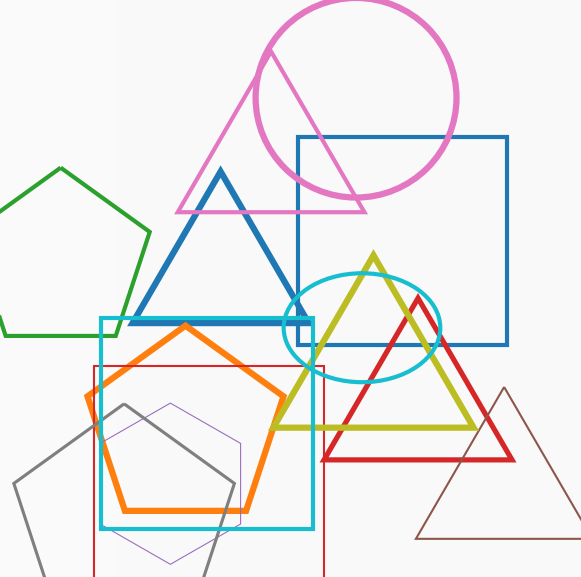[{"shape": "triangle", "thickness": 3, "radius": 0.87, "center": [0.38, 0.527]}, {"shape": "square", "thickness": 2, "radius": 0.9, "center": [0.693, 0.581]}, {"shape": "pentagon", "thickness": 3, "radius": 0.89, "center": [0.319, 0.258]}, {"shape": "pentagon", "thickness": 2, "radius": 0.81, "center": [0.104, 0.548]}, {"shape": "square", "thickness": 1, "radius": 0.99, "center": [0.36, 0.167]}, {"shape": "triangle", "thickness": 2.5, "radius": 0.93, "center": [0.719, 0.296]}, {"shape": "hexagon", "thickness": 0.5, "radius": 0.7, "center": [0.293, 0.162]}, {"shape": "triangle", "thickness": 1, "radius": 0.88, "center": [0.867, 0.154]}, {"shape": "circle", "thickness": 3, "radius": 0.86, "center": [0.613, 0.83]}, {"shape": "triangle", "thickness": 2, "radius": 0.93, "center": [0.466, 0.724]}, {"shape": "pentagon", "thickness": 1.5, "radius": 1.0, "center": [0.214, 0.1]}, {"shape": "triangle", "thickness": 3, "radius": 0.99, "center": [0.643, 0.358]}, {"shape": "oval", "thickness": 2, "radius": 0.67, "center": [0.623, 0.432]}, {"shape": "square", "thickness": 2, "radius": 0.91, "center": [0.356, 0.266]}]